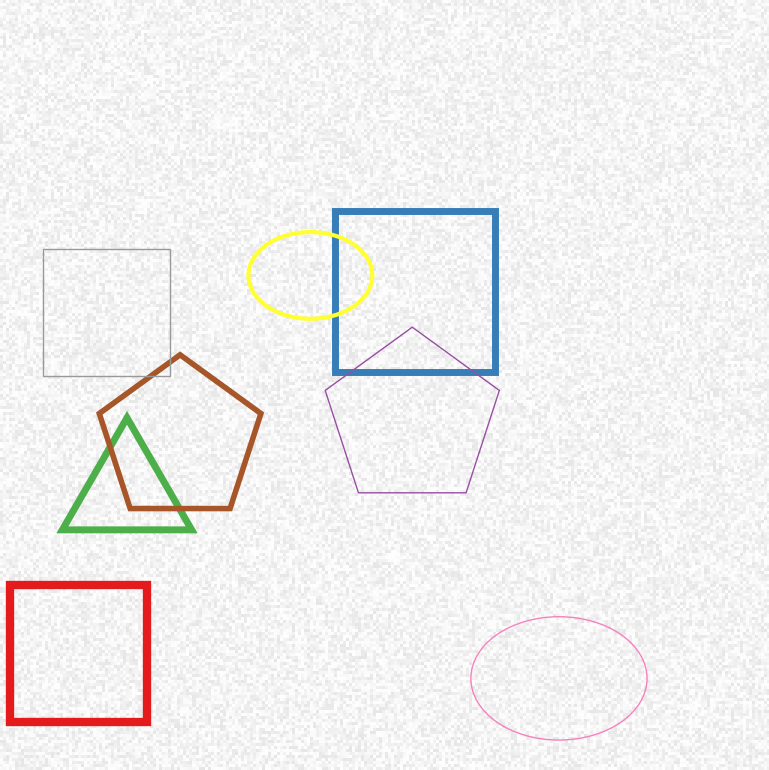[{"shape": "square", "thickness": 3, "radius": 0.44, "center": [0.102, 0.152]}, {"shape": "square", "thickness": 2.5, "radius": 0.52, "center": [0.539, 0.622]}, {"shape": "triangle", "thickness": 2.5, "radius": 0.48, "center": [0.165, 0.36]}, {"shape": "pentagon", "thickness": 0.5, "radius": 0.59, "center": [0.535, 0.456]}, {"shape": "oval", "thickness": 1.5, "radius": 0.4, "center": [0.403, 0.642]}, {"shape": "pentagon", "thickness": 2, "radius": 0.55, "center": [0.234, 0.429]}, {"shape": "oval", "thickness": 0.5, "radius": 0.57, "center": [0.726, 0.119]}, {"shape": "square", "thickness": 0.5, "radius": 0.41, "center": [0.138, 0.595]}]